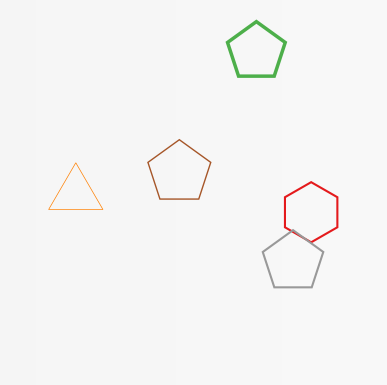[{"shape": "hexagon", "thickness": 1.5, "radius": 0.39, "center": [0.803, 0.449]}, {"shape": "pentagon", "thickness": 2.5, "radius": 0.39, "center": [0.662, 0.866]}, {"shape": "triangle", "thickness": 0.5, "radius": 0.4, "center": [0.196, 0.496]}, {"shape": "pentagon", "thickness": 1, "radius": 0.43, "center": [0.463, 0.552]}, {"shape": "pentagon", "thickness": 1.5, "radius": 0.41, "center": [0.756, 0.32]}]